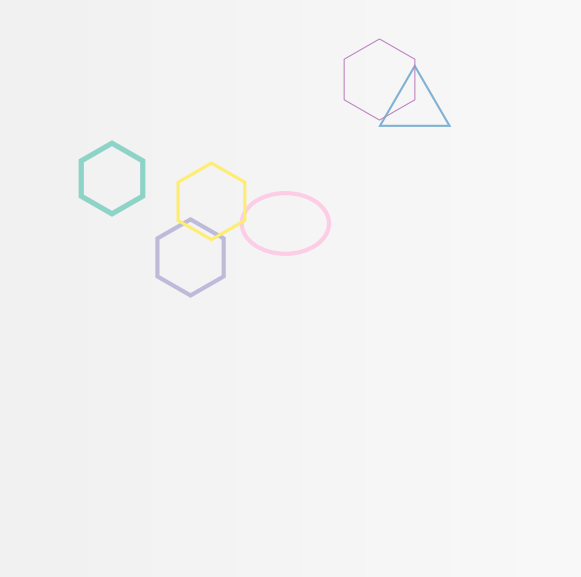[{"shape": "hexagon", "thickness": 2.5, "radius": 0.31, "center": [0.193, 0.69]}, {"shape": "hexagon", "thickness": 2, "radius": 0.33, "center": [0.328, 0.553]}, {"shape": "triangle", "thickness": 1, "radius": 0.35, "center": [0.714, 0.816]}, {"shape": "oval", "thickness": 2, "radius": 0.38, "center": [0.491, 0.612]}, {"shape": "hexagon", "thickness": 0.5, "radius": 0.35, "center": [0.653, 0.861]}, {"shape": "hexagon", "thickness": 1.5, "radius": 0.33, "center": [0.364, 0.65]}]